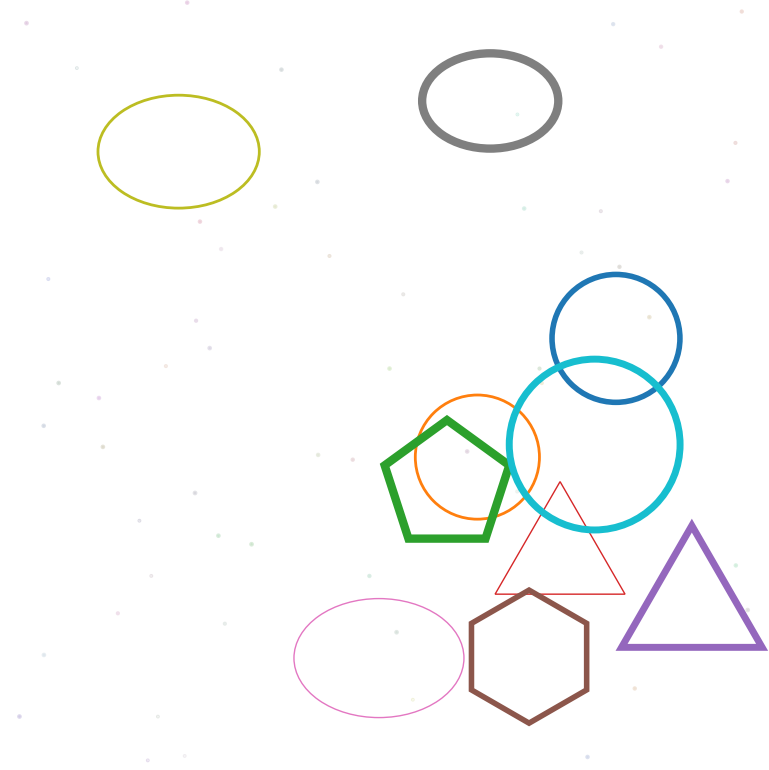[{"shape": "circle", "thickness": 2, "radius": 0.42, "center": [0.8, 0.561]}, {"shape": "circle", "thickness": 1, "radius": 0.4, "center": [0.62, 0.406]}, {"shape": "pentagon", "thickness": 3, "radius": 0.43, "center": [0.58, 0.369]}, {"shape": "triangle", "thickness": 0.5, "radius": 0.49, "center": [0.727, 0.277]}, {"shape": "triangle", "thickness": 2.5, "radius": 0.53, "center": [0.898, 0.212]}, {"shape": "hexagon", "thickness": 2, "radius": 0.43, "center": [0.687, 0.147]}, {"shape": "oval", "thickness": 0.5, "radius": 0.55, "center": [0.492, 0.145]}, {"shape": "oval", "thickness": 3, "radius": 0.44, "center": [0.637, 0.869]}, {"shape": "oval", "thickness": 1, "radius": 0.52, "center": [0.232, 0.803]}, {"shape": "circle", "thickness": 2.5, "radius": 0.55, "center": [0.772, 0.423]}]